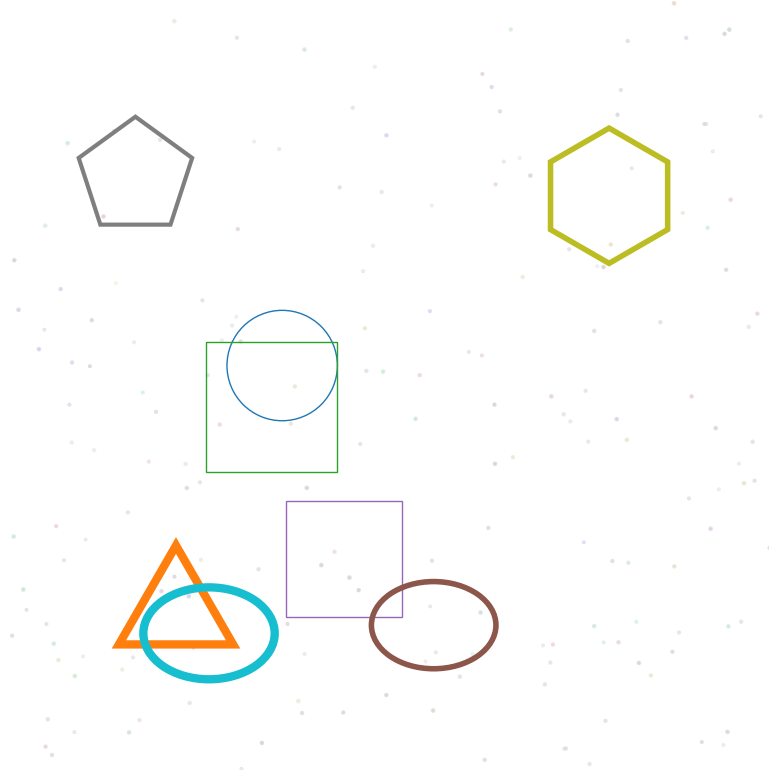[{"shape": "circle", "thickness": 0.5, "radius": 0.36, "center": [0.366, 0.525]}, {"shape": "triangle", "thickness": 3, "radius": 0.43, "center": [0.229, 0.206]}, {"shape": "square", "thickness": 0.5, "radius": 0.42, "center": [0.353, 0.471]}, {"shape": "square", "thickness": 0.5, "radius": 0.38, "center": [0.447, 0.274]}, {"shape": "oval", "thickness": 2, "radius": 0.4, "center": [0.563, 0.188]}, {"shape": "pentagon", "thickness": 1.5, "radius": 0.39, "center": [0.176, 0.771]}, {"shape": "hexagon", "thickness": 2, "radius": 0.44, "center": [0.791, 0.746]}, {"shape": "oval", "thickness": 3, "radius": 0.43, "center": [0.271, 0.177]}]